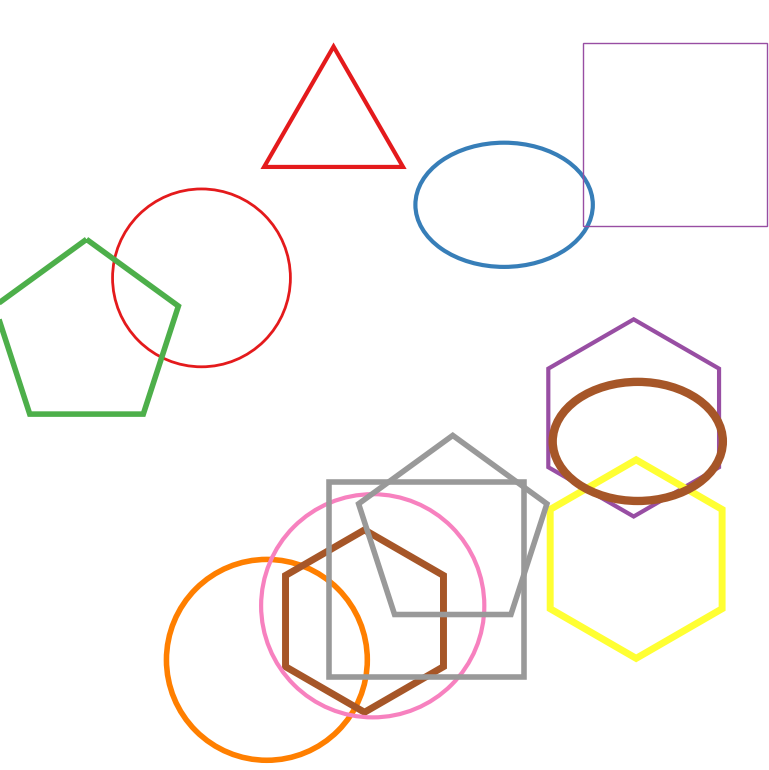[{"shape": "triangle", "thickness": 1.5, "radius": 0.52, "center": [0.433, 0.835]}, {"shape": "circle", "thickness": 1, "radius": 0.58, "center": [0.262, 0.639]}, {"shape": "oval", "thickness": 1.5, "radius": 0.58, "center": [0.655, 0.734]}, {"shape": "pentagon", "thickness": 2, "radius": 0.63, "center": [0.112, 0.564]}, {"shape": "square", "thickness": 0.5, "radius": 0.6, "center": [0.876, 0.825]}, {"shape": "hexagon", "thickness": 1.5, "radius": 0.64, "center": [0.823, 0.457]}, {"shape": "circle", "thickness": 2, "radius": 0.65, "center": [0.347, 0.143]}, {"shape": "hexagon", "thickness": 2.5, "radius": 0.64, "center": [0.826, 0.274]}, {"shape": "hexagon", "thickness": 2.5, "radius": 0.59, "center": [0.473, 0.193]}, {"shape": "oval", "thickness": 3, "radius": 0.55, "center": [0.828, 0.427]}, {"shape": "circle", "thickness": 1.5, "radius": 0.72, "center": [0.484, 0.213]}, {"shape": "pentagon", "thickness": 2, "radius": 0.64, "center": [0.588, 0.306]}, {"shape": "square", "thickness": 2, "radius": 0.63, "center": [0.554, 0.247]}]